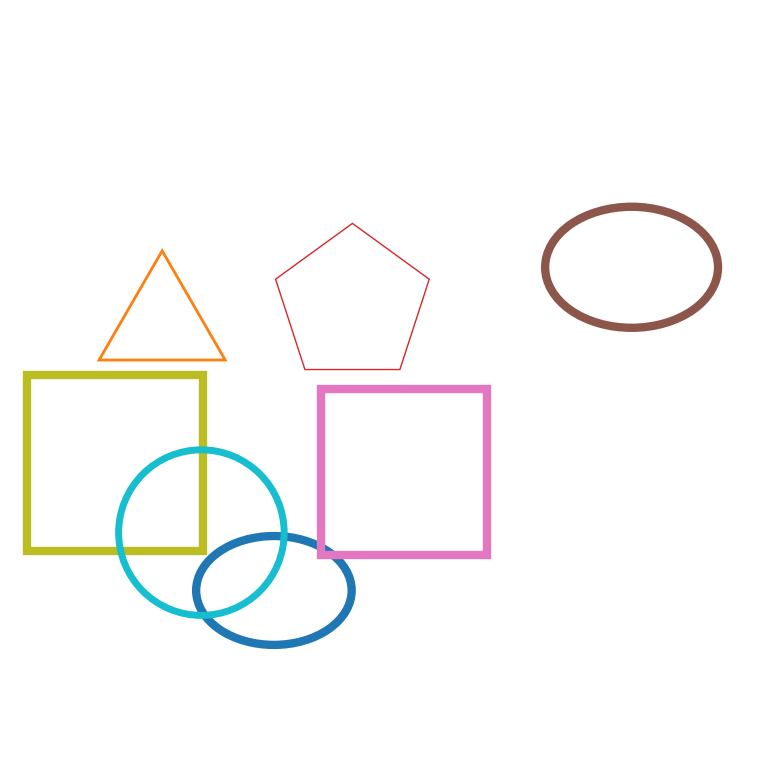[{"shape": "oval", "thickness": 3, "radius": 0.5, "center": [0.356, 0.233]}, {"shape": "triangle", "thickness": 1, "radius": 0.47, "center": [0.211, 0.58]}, {"shape": "pentagon", "thickness": 0.5, "radius": 0.52, "center": [0.458, 0.605]}, {"shape": "oval", "thickness": 3, "radius": 0.56, "center": [0.82, 0.653]}, {"shape": "square", "thickness": 3, "radius": 0.54, "center": [0.524, 0.386]}, {"shape": "square", "thickness": 3, "radius": 0.57, "center": [0.149, 0.399]}, {"shape": "circle", "thickness": 2.5, "radius": 0.54, "center": [0.262, 0.308]}]